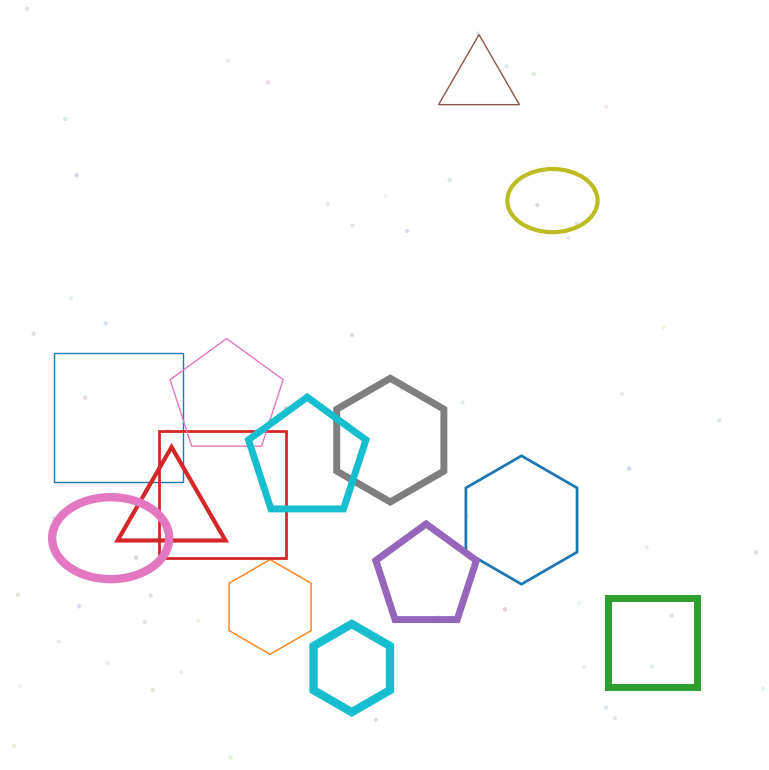[{"shape": "square", "thickness": 0.5, "radius": 0.42, "center": [0.154, 0.458]}, {"shape": "hexagon", "thickness": 1, "radius": 0.42, "center": [0.677, 0.325]}, {"shape": "hexagon", "thickness": 0.5, "radius": 0.31, "center": [0.351, 0.212]}, {"shape": "square", "thickness": 2.5, "radius": 0.29, "center": [0.848, 0.166]}, {"shape": "triangle", "thickness": 1.5, "radius": 0.4, "center": [0.223, 0.339]}, {"shape": "square", "thickness": 1, "radius": 0.41, "center": [0.289, 0.358]}, {"shape": "pentagon", "thickness": 2.5, "radius": 0.34, "center": [0.553, 0.251]}, {"shape": "triangle", "thickness": 0.5, "radius": 0.3, "center": [0.622, 0.894]}, {"shape": "oval", "thickness": 3, "radius": 0.38, "center": [0.144, 0.301]}, {"shape": "pentagon", "thickness": 0.5, "radius": 0.39, "center": [0.294, 0.483]}, {"shape": "hexagon", "thickness": 2.5, "radius": 0.4, "center": [0.507, 0.428]}, {"shape": "oval", "thickness": 1.5, "radius": 0.29, "center": [0.717, 0.739]}, {"shape": "hexagon", "thickness": 3, "radius": 0.29, "center": [0.457, 0.132]}, {"shape": "pentagon", "thickness": 2.5, "radius": 0.4, "center": [0.399, 0.404]}]